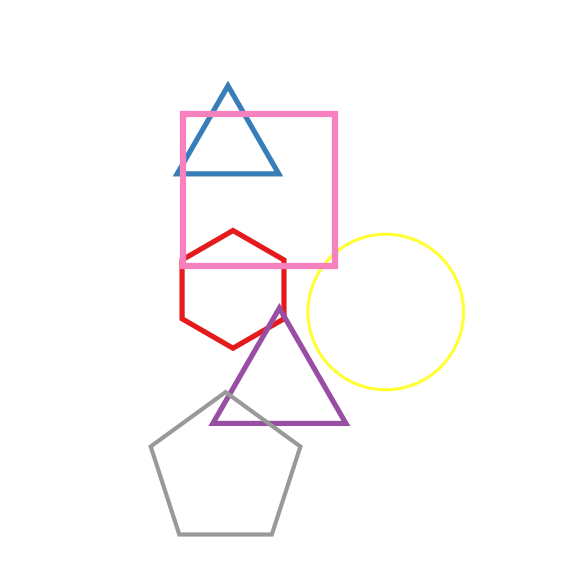[{"shape": "hexagon", "thickness": 2.5, "radius": 0.51, "center": [0.403, 0.498]}, {"shape": "triangle", "thickness": 2.5, "radius": 0.51, "center": [0.395, 0.749]}, {"shape": "triangle", "thickness": 2.5, "radius": 0.67, "center": [0.484, 0.332]}, {"shape": "circle", "thickness": 1.5, "radius": 0.67, "center": [0.668, 0.459]}, {"shape": "square", "thickness": 3, "radius": 0.66, "center": [0.448, 0.67]}, {"shape": "pentagon", "thickness": 2, "radius": 0.68, "center": [0.391, 0.184]}]